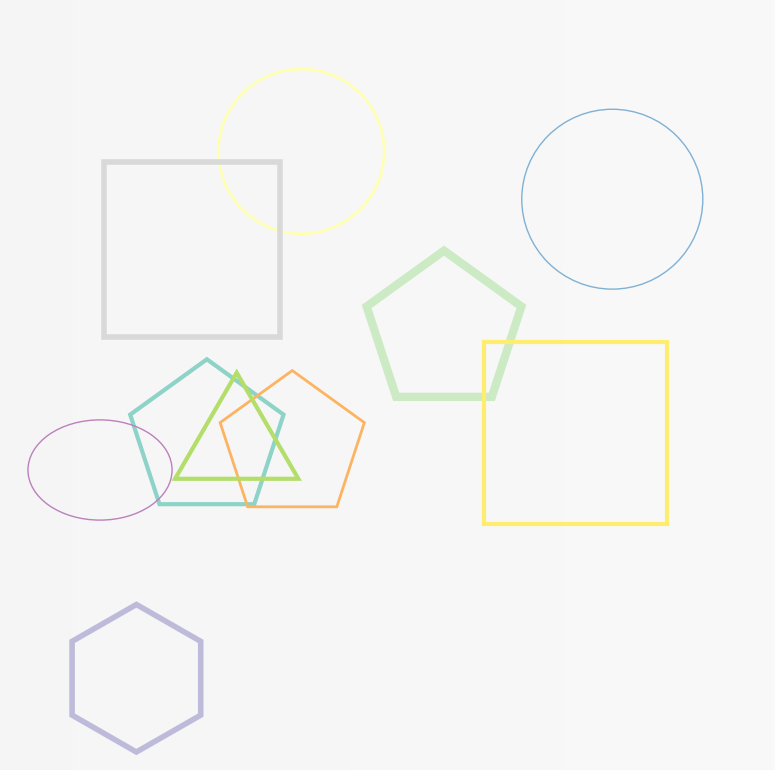[{"shape": "pentagon", "thickness": 1.5, "radius": 0.52, "center": [0.267, 0.429]}, {"shape": "circle", "thickness": 1, "radius": 0.53, "center": [0.389, 0.803]}, {"shape": "hexagon", "thickness": 2, "radius": 0.48, "center": [0.176, 0.119]}, {"shape": "circle", "thickness": 0.5, "radius": 0.58, "center": [0.79, 0.741]}, {"shape": "pentagon", "thickness": 1, "radius": 0.49, "center": [0.377, 0.421]}, {"shape": "triangle", "thickness": 1.5, "radius": 0.46, "center": [0.305, 0.424]}, {"shape": "square", "thickness": 2, "radius": 0.57, "center": [0.247, 0.676]}, {"shape": "oval", "thickness": 0.5, "radius": 0.46, "center": [0.129, 0.39]}, {"shape": "pentagon", "thickness": 3, "radius": 0.52, "center": [0.573, 0.57]}, {"shape": "square", "thickness": 1.5, "radius": 0.59, "center": [0.743, 0.437]}]